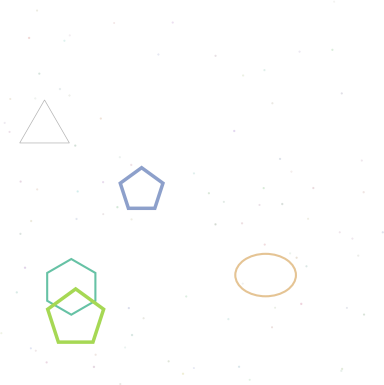[{"shape": "hexagon", "thickness": 1.5, "radius": 0.36, "center": [0.185, 0.255]}, {"shape": "pentagon", "thickness": 2.5, "radius": 0.29, "center": [0.368, 0.506]}, {"shape": "pentagon", "thickness": 2.5, "radius": 0.38, "center": [0.197, 0.173]}, {"shape": "oval", "thickness": 1.5, "radius": 0.39, "center": [0.69, 0.286]}, {"shape": "triangle", "thickness": 0.5, "radius": 0.37, "center": [0.116, 0.666]}]